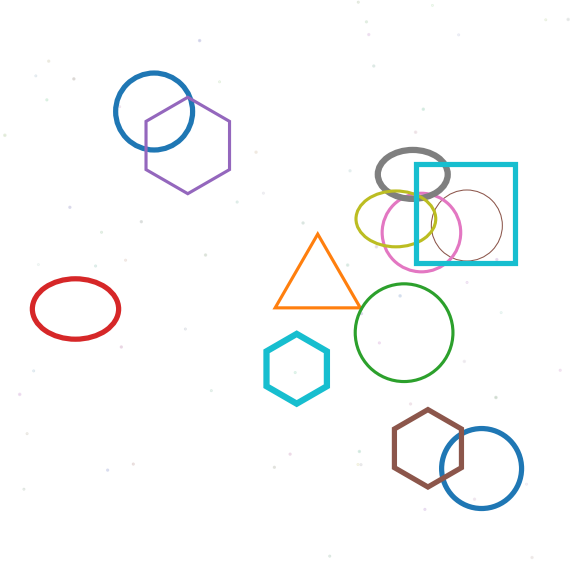[{"shape": "circle", "thickness": 2.5, "radius": 0.35, "center": [0.834, 0.188]}, {"shape": "circle", "thickness": 2.5, "radius": 0.33, "center": [0.267, 0.806]}, {"shape": "triangle", "thickness": 1.5, "radius": 0.43, "center": [0.55, 0.509]}, {"shape": "circle", "thickness": 1.5, "radius": 0.42, "center": [0.7, 0.423]}, {"shape": "oval", "thickness": 2.5, "radius": 0.37, "center": [0.131, 0.464]}, {"shape": "hexagon", "thickness": 1.5, "radius": 0.42, "center": [0.325, 0.747]}, {"shape": "hexagon", "thickness": 2.5, "radius": 0.34, "center": [0.741, 0.223]}, {"shape": "circle", "thickness": 0.5, "radius": 0.31, "center": [0.808, 0.609]}, {"shape": "circle", "thickness": 1.5, "radius": 0.34, "center": [0.73, 0.596]}, {"shape": "oval", "thickness": 3, "radius": 0.3, "center": [0.715, 0.697]}, {"shape": "oval", "thickness": 1.5, "radius": 0.35, "center": [0.685, 0.62]}, {"shape": "hexagon", "thickness": 3, "radius": 0.3, "center": [0.514, 0.361]}, {"shape": "square", "thickness": 2.5, "radius": 0.43, "center": [0.806, 0.63]}]